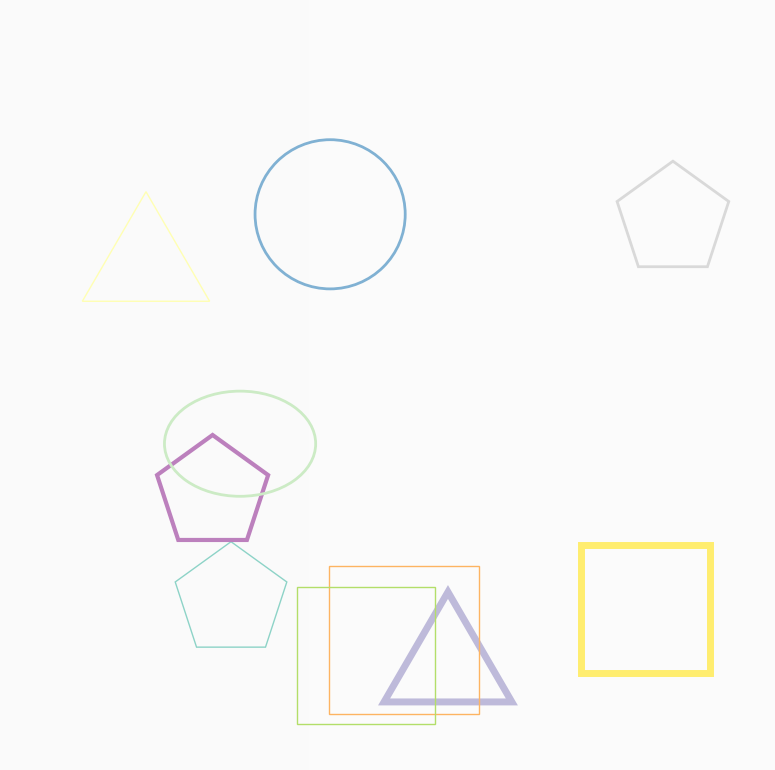[{"shape": "pentagon", "thickness": 0.5, "radius": 0.38, "center": [0.298, 0.221]}, {"shape": "triangle", "thickness": 0.5, "radius": 0.47, "center": [0.188, 0.656]}, {"shape": "triangle", "thickness": 2.5, "radius": 0.48, "center": [0.578, 0.136]}, {"shape": "circle", "thickness": 1, "radius": 0.48, "center": [0.426, 0.722]}, {"shape": "square", "thickness": 0.5, "radius": 0.48, "center": [0.521, 0.169]}, {"shape": "square", "thickness": 0.5, "radius": 0.44, "center": [0.472, 0.148]}, {"shape": "pentagon", "thickness": 1, "radius": 0.38, "center": [0.868, 0.715]}, {"shape": "pentagon", "thickness": 1.5, "radius": 0.38, "center": [0.274, 0.36]}, {"shape": "oval", "thickness": 1, "radius": 0.49, "center": [0.31, 0.424]}, {"shape": "square", "thickness": 2.5, "radius": 0.42, "center": [0.833, 0.209]}]